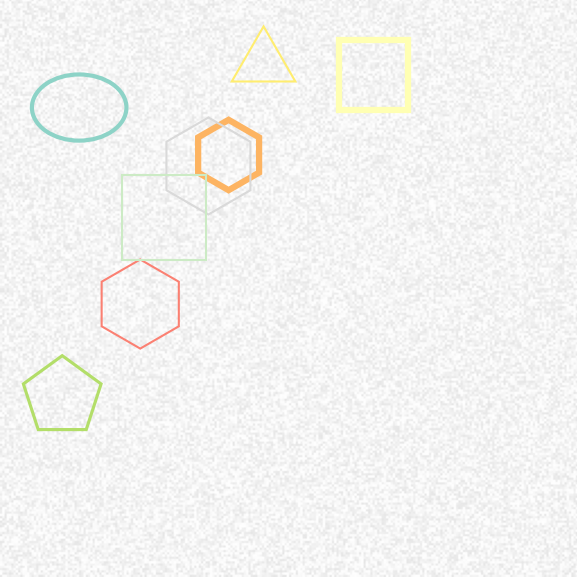[{"shape": "oval", "thickness": 2, "radius": 0.41, "center": [0.137, 0.813]}, {"shape": "square", "thickness": 3, "radius": 0.3, "center": [0.647, 0.869]}, {"shape": "hexagon", "thickness": 1, "radius": 0.39, "center": [0.243, 0.473]}, {"shape": "hexagon", "thickness": 3, "radius": 0.3, "center": [0.396, 0.731]}, {"shape": "pentagon", "thickness": 1.5, "radius": 0.35, "center": [0.108, 0.313]}, {"shape": "hexagon", "thickness": 1, "radius": 0.42, "center": [0.361, 0.712]}, {"shape": "square", "thickness": 1, "radius": 0.37, "center": [0.284, 0.622]}, {"shape": "triangle", "thickness": 1, "radius": 0.32, "center": [0.456, 0.89]}]